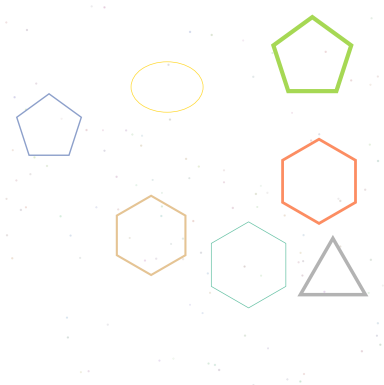[{"shape": "hexagon", "thickness": 0.5, "radius": 0.56, "center": [0.646, 0.312]}, {"shape": "hexagon", "thickness": 2, "radius": 0.55, "center": [0.829, 0.529]}, {"shape": "pentagon", "thickness": 1, "radius": 0.44, "center": [0.127, 0.668]}, {"shape": "pentagon", "thickness": 3, "radius": 0.53, "center": [0.811, 0.849]}, {"shape": "oval", "thickness": 0.5, "radius": 0.47, "center": [0.434, 0.774]}, {"shape": "hexagon", "thickness": 1.5, "radius": 0.51, "center": [0.393, 0.389]}, {"shape": "triangle", "thickness": 2.5, "radius": 0.49, "center": [0.865, 0.283]}]